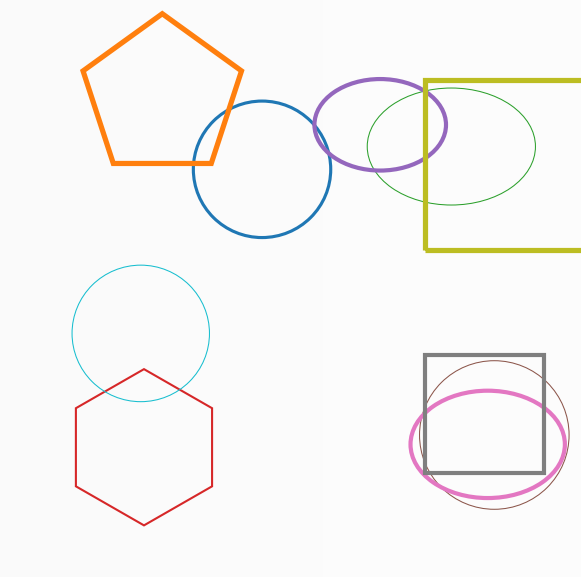[{"shape": "circle", "thickness": 1.5, "radius": 0.59, "center": [0.451, 0.706]}, {"shape": "pentagon", "thickness": 2.5, "radius": 0.72, "center": [0.279, 0.832]}, {"shape": "oval", "thickness": 0.5, "radius": 0.72, "center": [0.777, 0.745]}, {"shape": "hexagon", "thickness": 1, "radius": 0.68, "center": [0.248, 0.225]}, {"shape": "oval", "thickness": 2, "radius": 0.57, "center": [0.654, 0.783]}, {"shape": "circle", "thickness": 0.5, "radius": 0.64, "center": [0.85, 0.246]}, {"shape": "oval", "thickness": 2, "radius": 0.66, "center": [0.839, 0.23]}, {"shape": "square", "thickness": 2, "radius": 0.51, "center": [0.833, 0.282]}, {"shape": "square", "thickness": 2.5, "radius": 0.74, "center": [0.879, 0.713]}, {"shape": "circle", "thickness": 0.5, "radius": 0.59, "center": [0.242, 0.422]}]